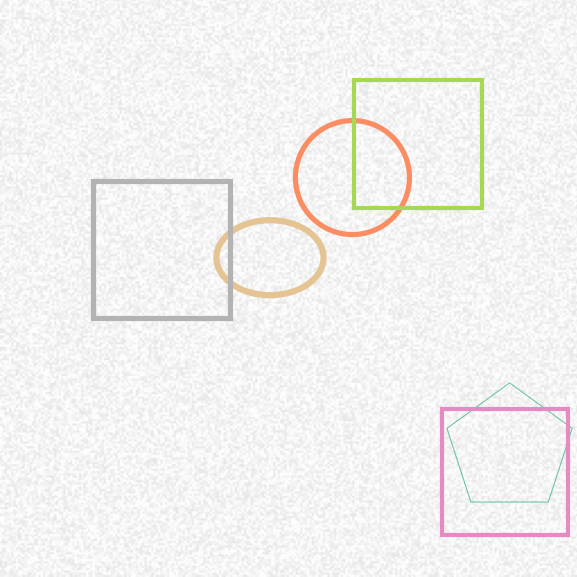[{"shape": "pentagon", "thickness": 0.5, "radius": 0.57, "center": [0.882, 0.222]}, {"shape": "circle", "thickness": 2.5, "radius": 0.49, "center": [0.61, 0.692]}, {"shape": "square", "thickness": 2, "radius": 0.55, "center": [0.875, 0.182]}, {"shape": "square", "thickness": 2, "radius": 0.56, "center": [0.724, 0.75]}, {"shape": "oval", "thickness": 3, "radius": 0.46, "center": [0.468, 0.553]}, {"shape": "square", "thickness": 2.5, "radius": 0.59, "center": [0.28, 0.568]}]